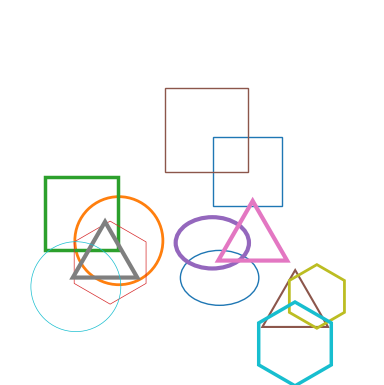[{"shape": "square", "thickness": 1, "radius": 0.45, "center": [0.643, 0.554]}, {"shape": "oval", "thickness": 1, "radius": 0.51, "center": [0.57, 0.278]}, {"shape": "circle", "thickness": 2, "radius": 0.57, "center": [0.309, 0.375]}, {"shape": "square", "thickness": 2.5, "radius": 0.47, "center": [0.212, 0.446]}, {"shape": "hexagon", "thickness": 0.5, "radius": 0.54, "center": [0.286, 0.318]}, {"shape": "oval", "thickness": 3, "radius": 0.48, "center": [0.551, 0.369]}, {"shape": "triangle", "thickness": 1.5, "radius": 0.49, "center": [0.767, 0.2]}, {"shape": "square", "thickness": 1, "radius": 0.54, "center": [0.537, 0.663]}, {"shape": "triangle", "thickness": 3, "radius": 0.52, "center": [0.656, 0.375]}, {"shape": "triangle", "thickness": 3, "radius": 0.48, "center": [0.273, 0.327]}, {"shape": "hexagon", "thickness": 2, "radius": 0.41, "center": [0.823, 0.23]}, {"shape": "hexagon", "thickness": 2.5, "radius": 0.54, "center": [0.766, 0.107]}, {"shape": "circle", "thickness": 0.5, "radius": 0.58, "center": [0.197, 0.255]}]